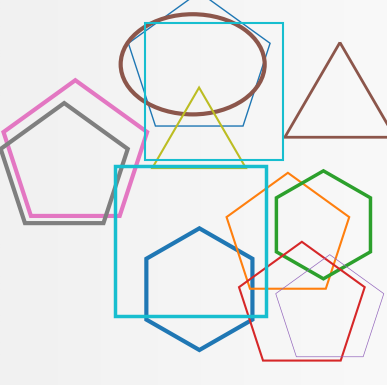[{"shape": "pentagon", "thickness": 1, "radius": 0.96, "center": [0.514, 0.828]}, {"shape": "hexagon", "thickness": 3, "radius": 0.79, "center": [0.515, 0.249]}, {"shape": "pentagon", "thickness": 1.5, "radius": 0.83, "center": [0.743, 0.385]}, {"shape": "hexagon", "thickness": 2.5, "radius": 0.7, "center": [0.835, 0.416]}, {"shape": "pentagon", "thickness": 1.5, "radius": 0.85, "center": [0.779, 0.201]}, {"shape": "pentagon", "thickness": 0.5, "radius": 0.73, "center": [0.851, 0.192]}, {"shape": "oval", "thickness": 3, "radius": 0.93, "center": [0.497, 0.833]}, {"shape": "triangle", "thickness": 2, "radius": 0.82, "center": [0.877, 0.726]}, {"shape": "pentagon", "thickness": 3, "radius": 0.97, "center": [0.194, 0.597]}, {"shape": "pentagon", "thickness": 3, "radius": 0.86, "center": [0.166, 0.56]}, {"shape": "triangle", "thickness": 1.5, "radius": 0.7, "center": [0.514, 0.633]}, {"shape": "square", "thickness": 1.5, "radius": 0.89, "center": [0.552, 0.761]}, {"shape": "square", "thickness": 2.5, "radius": 0.98, "center": [0.491, 0.374]}]